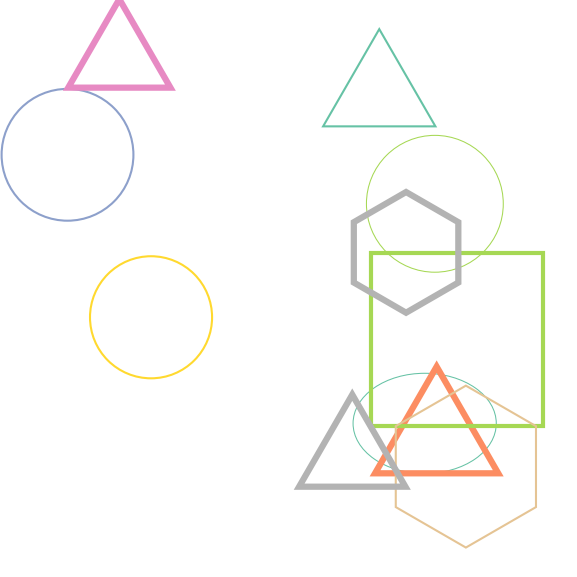[{"shape": "oval", "thickness": 0.5, "radius": 0.62, "center": [0.735, 0.266]}, {"shape": "triangle", "thickness": 1, "radius": 0.56, "center": [0.657, 0.836]}, {"shape": "triangle", "thickness": 3, "radius": 0.62, "center": [0.756, 0.241]}, {"shape": "circle", "thickness": 1, "radius": 0.57, "center": [0.117, 0.731]}, {"shape": "triangle", "thickness": 3, "radius": 0.51, "center": [0.207, 0.898]}, {"shape": "circle", "thickness": 0.5, "radius": 0.59, "center": [0.753, 0.646]}, {"shape": "square", "thickness": 2, "radius": 0.75, "center": [0.792, 0.411]}, {"shape": "circle", "thickness": 1, "radius": 0.53, "center": [0.262, 0.45]}, {"shape": "hexagon", "thickness": 1, "radius": 0.7, "center": [0.807, 0.191]}, {"shape": "hexagon", "thickness": 3, "radius": 0.52, "center": [0.703, 0.562]}, {"shape": "triangle", "thickness": 3, "radius": 0.53, "center": [0.61, 0.209]}]